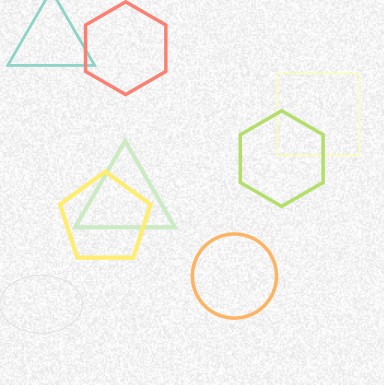[{"shape": "triangle", "thickness": 2, "radius": 0.65, "center": [0.133, 0.895]}, {"shape": "square", "thickness": 1, "radius": 0.53, "center": [0.826, 0.704]}, {"shape": "hexagon", "thickness": 2.5, "radius": 0.6, "center": [0.326, 0.875]}, {"shape": "circle", "thickness": 2.5, "radius": 0.55, "center": [0.609, 0.283]}, {"shape": "hexagon", "thickness": 2.5, "radius": 0.62, "center": [0.732, 0.588]}, {"shape": "oval", "thickness": 0.5, "radius": 0.54, "center": [0.107, 0.21]}, {"shape": "triangle", "thickness": 3, "radius": 0.75, "center": [0.325, 0.485]}, {"shape": "pentagon", "thickness": 3, "radius": 0.62, "center": [0.274, 0.431]}]